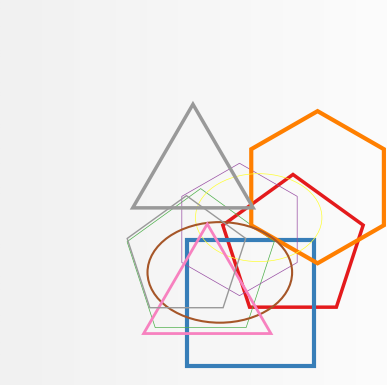[{"shape": "pentagon", "thickness": 2.5, "radius": 0.95, "center": [0.756, 0.356]}, {"shape": "square", "thickness": 3, "radius": 0.82, "center": [0.646, 0.213]}, {"shape": "pentagon", "thickness": 0.5, "radius": 1.0, "center": [0.518, 0.311]}, {"shape": "hexagon", "thickness": 0.5, "radius": 0.86, "center": [0.618, 0.404]}, {"shape": "hexagon", "thickness": 3, "radius": 0.99, "center": [0.82, 0.514]}, {"shape": "oval", "thickness": 0.5, "radius": 0.82, "center": [0.668, 0.435]}, {"shape": "oval", "thickness": 1.5, "radius": 0.93, "center": [0.567, 0.292]}, {"shape": "triangle", "thickness": 2, "radius": 0.95, "center": [0.535, 0.228]}, {"shape": "pentagon", "thickness": 1, "radius": 0.8, "center": [0.481, 0.331]}, {"shape": "triangle", "thickness": 2.5, "radius": 0.9, "center": [0.498, 0.55]}]